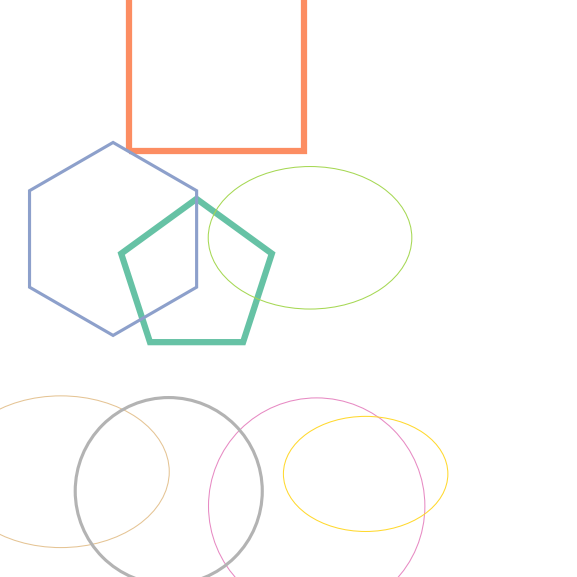[{"shape": "pentagon", "thickness": 3, "radius": 0.69, "center": [0.34, 0.518]}, {"shape": "square", "thickness": 3, "radius": 0.76, "center": [0.375, 0.889]}, {"shape": "hexagon", "thickness": 1.5, "radius": 0.84, "center": [0.196, 0.585]}, {"shape": "circle", "thickness": 0.5, "radius": 0.94, "center": [0.548, 0.123]}, {"shape": "oval", "thickness": 0.5, "radius": 0.88, "center": [0.537, 0.587]}, {"shape": "oval", "thickness": 0.5, "radius": 0.71, "center": [0.633, 0.178]}, {"shape": "oval", "thickness": 0.5, "radius": 0.94, "center": [0.105, 0.182]}, {"shape": "circle", "thickness": 1.5, "radius": 0.81, "center": [0.292, 0.149]}]